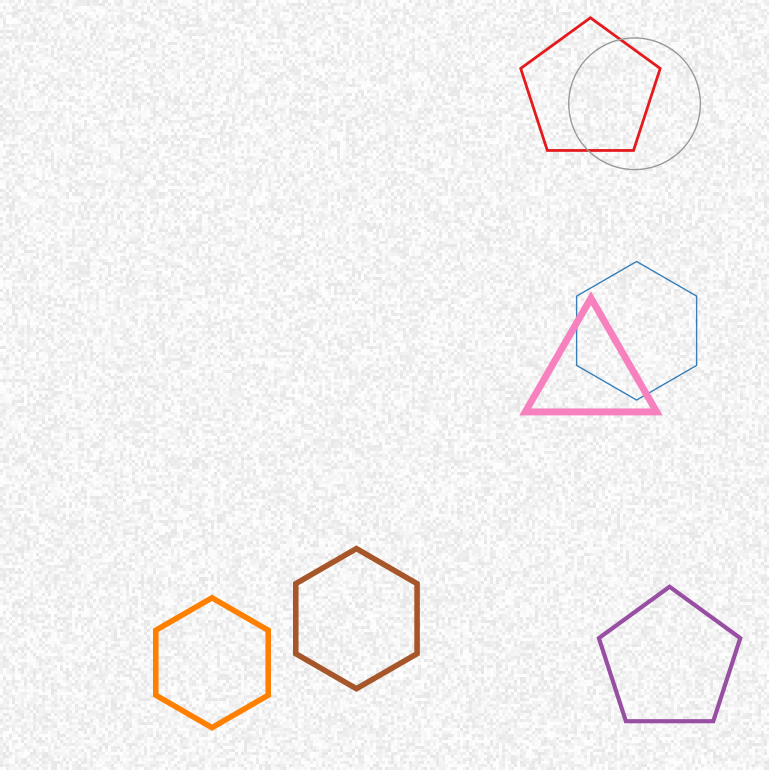[{"shape": "pentagon", "thickness": 1, "radius": 0.48, "center": [0.767, 0.882]}, {"shape": "hexagon", "thickness": 0.5, "radius": 0.45, "center": [0.827, 0.57]}, {"shape": "pentagon", "thickness": 1.5, "radius": 0.48, "center": [0.87, 0.141]}, {"shape": "hexagon", "thickness": 2, "radius": 0.42, "center": [0.275, 0.139]}, {"shape": "hexagon", "thickness": 2, "radius": 0.45, "center": [0.463, 0.197]}, {"shape": "triangle", "thickness": 2.5, "radius": 0.49, "center": [0.768, 0.514]}, {"shape": "circle", "thickness": 0.5, "radius": 0.43, "center": [0.824, 0.865]}]